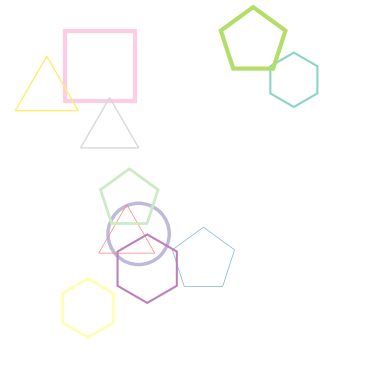[{"shape": "hexagon", "thickness": 1.5, "radius": 0.35, "center": [0.763, 0.793]}, {"shape": "hexagon", "thickness": 2, "radius": 0.38, "center": [0.228, 0.2]}, {"shape": "circle", "thickness": 2.5, "radius": 0.4, "center": [0.36, 0.392]}, {"shape": "triangle", "thickness": 0.5, "radius": 0.42, "center": [0.329, 0.385]}, {"shape": "pentagon", "thickness": 0.5, "radius": 0.42, "center": [0.528, 0.325]}, {"shape": "pentagon", "thickness": 3, "radius": 0.44, "center": [0.658, 0.893]}, {"shape": "square", "thickness": 3, "radius": 0.46, "center": [0.259, 0.829]}, {"shape": "triangle", "thickness": 1, "radius": 0.44, "center": [0.285, 0.659]}, {"shape": "hexagon", "thickness": 1.5, "radius": 0.44, "center": [0.382, 0.302]}, {"shape": "pentagon", "thickness": 2, "radius": 0.39, "center": [0.336, 0.483]}, {"shape": "triangle", "thickness": 1, "radius": 0.47, "center": [0.121, 0.76]}]